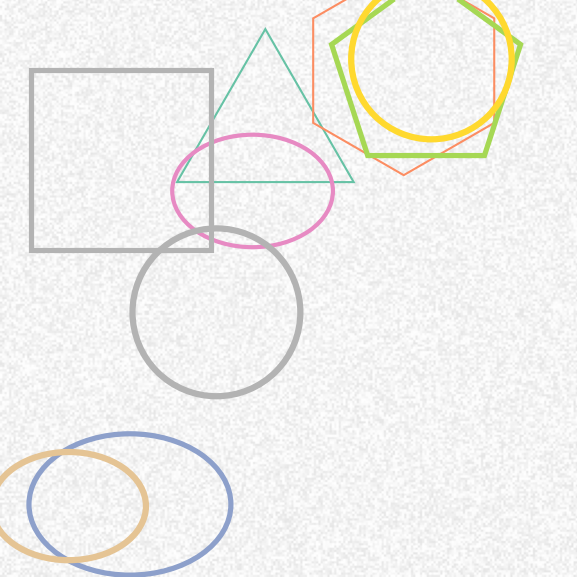[{"shape": "triangle", "thickness": 1, "radius": 0.88, "center": [0.459, 0.772]}, {"shape": "hexagon", "thickness": 1, "radius": 0.91, "center": [0.699, 0.877]}, {"shape": "oval", "thickness": 2.5, "radius": 0.87, "center": [0.225, 0.126]}, {"shape": "oval", "thickness": 2, "radius": 0.7, "center": [0.437, 0.668]}, {"shape": "pentagon", "thickness": 2.5, "radius": 0.86, "center": [0.738, 0.869]}, {"shape": "circle", "thickness": 3, "radius": 0.69, "center": [0.747, 0.897]}, {"shape": "oval", "thickness": 3, "radius": 0.67, "center": [0.119, 0.123]}, {"shape": "circle", "thickness": 3, "radius": 0.73, "center": [0.375, 0.458]}, {"shape": "square", "thickness": 2.5, "radius": 0.78, "center": [0.209, 0.723]}]